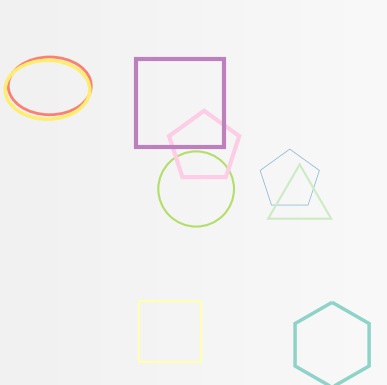[{"shape": "hexagon", "thickness": 2.5, "radius": 0.55, "center": [0.857, 0.104]}, {"shape": "square", "thickness": 1.5, "radius": 0.4, "center": [0.439, 0.139]}, {"shape": "oval", "thickness": 2, "radius": 0.54, "center": [0.128, 0.777]}, {"shape": "pentagon", "thickness": 0.5, "radius": 0.4, "center": [0.748, 0.532]}, {"shape": "circle", "thickness": 1.5, "radius": 0.49, "center": [0.506, 0.509]}, {"shape": "pentagon", "thickness": 3, "radius": 0.48, "center": [0.527, 0.617]}, {"shape": "square", "thickness": 3, "radius": 0.57, "center": [0.464, 0.733]}, {"shape": "triangle", "thickness": 1.5, "radius": 0.47, "center": [0.773, 0.479]}, {"shape": "oval", "thickness": 2.5, "radius": 0.55, "center": [0.123, 0.767]}]